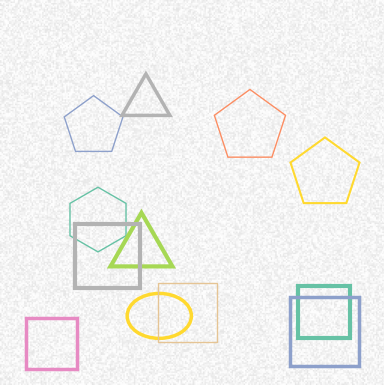[{"shape": "hexagon", "thickness": 1, "radius": 0.42, "center": [0.255, 0.43]}, {"shape": "square", "thickness": 3, "radius": 0.34, "center": [0.842, 0.19]}, {"shape": "pentagon", "thickness": 1, "radius": 0.49, "center": [0.649, 0.67]}, {"shape": "square", "thickness": 2.5, "radius": 0.45, "center": [0.842, 0.139]}, {"shape": "pentagon", "thickness": 1, "radius": 0.4, "center": [0.243, 0.672]}, {"shape": "square", "thickness": 2.5, "radius": 0.33, "center": [0.134, 0.107]}, {"shape": "triangle", "thickness": 3, "radius": 0.46, "center": [0.367, 0.354]}, {"shape": "pentagon", "thickness": 1.5, "radius": 0.47, "center": [0.844, 0.549]}, {"shape": "oval", "thickness": 2.5, "radius": 0.42, "center": [0.414, 0.179]}, {"shape": "square", "thickness": 1, "radius": 0.39, "center": [0.487, 0.188]}, {"shape": "triangle", "thickness": 2.5, "radius": 0.36, "center": [0.379, 0.736]}, {"shape": "square", "thickness": 3, "radius": 0.42, "center": [0.279, 0.335]}]